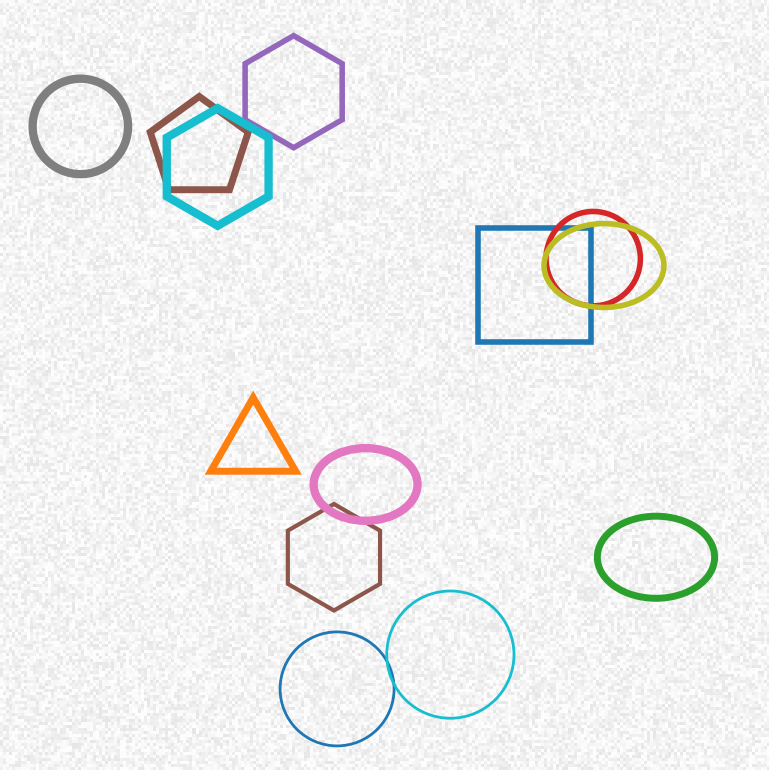[{"shape": "circle", "thickness": 1, "radius": 0.37, "center": [0.438, 0.105]}, {"shape": "square", "thickness": 2, "radius": 0.37, "center": [0.694, 0.63]}, {"shape": "triangle", "thickness": 2.5, "radius": 0.32, "center": [0.329, 0.42]}, {"shape": "oval", "thickness": 2.5, "radius": 0.38, "center": [0.852, 0.276]}, {"shape": "circle", "thickness": 2, "radius": 0.31, "center": [0.77, 0.664]}, {"shape": "hexagon", "thickness": 2, "radius": 0.36, "center": [0.381, 0.881]}, {"shape": "pentagon", "thickness": 2.5, "radius": 0.33, "center": [0.259, 0.808]}, {"shape": "hexagon", "thickness": 1.5, "radius": 0.35, "center": [0.434, 0.276]}, {"shape": "oval", "thickness": 3, "radius": 0.34, "center": [0.475, 0.371]}, {"shape": "circle", "thickness": 3, "radius": 0.31, "center": [0.104, 0.836]}, {"shape": "oval", "thickness": 2, "radius": 0.39, "center": [0.784, 0.655]}, {"shape": "circle", "thickness": 1, "radius": 0.41, "center": [0.585, 0.15]}, {"shape": "hexagon", "thickness": 3, "radius": 0.38, "center": [0.283, 0.783]}]